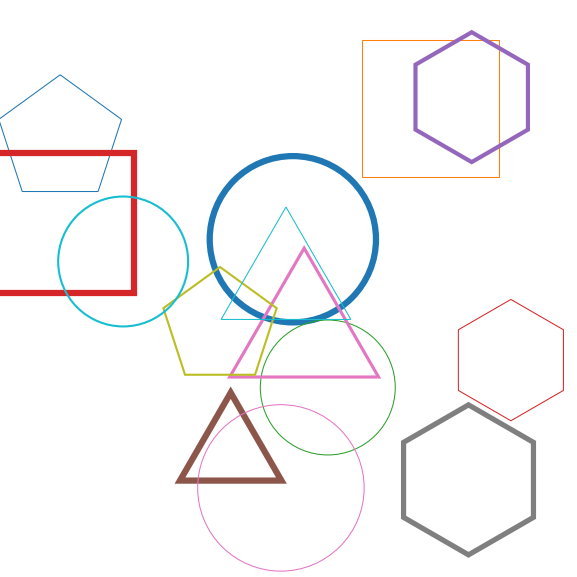[{"shape": "circle", "thickness": 3, "radius": 0.72, "center": [0.507, 0.585]}, {"shape": "pentagon", "thickness": 0.5, "radius": 0.56, "center": [0.104, 0.758]}, {"shape": "square", "thickness": 0.5, "radius": 0.6, "center": [0.746, 0.811]}, {"shape": "circle", "thickness": 0.5, "radius": 0.58, "center": [0.568, 0.328]}, {"shape": "hexagon", "thickness": 0.5, "radius": 0.53, "center": [0.885, 0.376]}, {"shape": "square", "thickness": 3, "radius": 0.61, "center": [0.111, 0.613]}, {"shape": "hexagon", "thickness": 2, "radius": 0.56, "center": [0.817, 0.831]}, {"shape": "triangle", "thickness": 3, "radius": 0.51, "center": [0.399, 0.218]}, {"shape": "triangle", "thickness": 1.5, "radius": 0.74, "center": [0.527, 0.421]}, {"shape": "circle", "thickness": 0.5, "radius": 0.72, "center": [0.486, 0.154]}, {"shape": "hexagon", "thickness": 2.5, "radius": 0.65, "center": [0.811, 0.168]}, {"shape": "pentagon", "thickness": 1, "radius": 0.52, "center": [0.381, 0.434]}, {"shape": "circle", "thickness": 1, "radius": 0.56, "center": [0.213, 0.546]}, {"shape": "triangle", "thickness": 0.5, "radius": 0.65, "center": [0.495, 0.511]}]